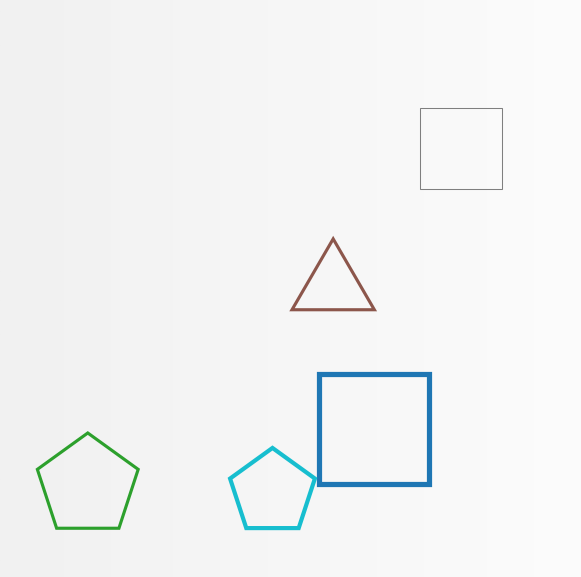[{"shape": "square", "thickness": 2.5, "radius": 0.47, "center": [0.644, 0.256]}, {"shape": "pentagon", "thickness": 1.5, "radius": 0.46, "center": [0.151, 0.158]}, {"shape": "triangle", "thickness": 1.5, "radius": 0.41, "center": [0.573, 0.504]}, {"shape": "square", "thickness": 0.5, "radius": 0.35, "center": [0.793, 0.742]}, {"shape": "pentagon", "thickness": 2, "radius": 0.38, "center": [0.469, 0.147]}]